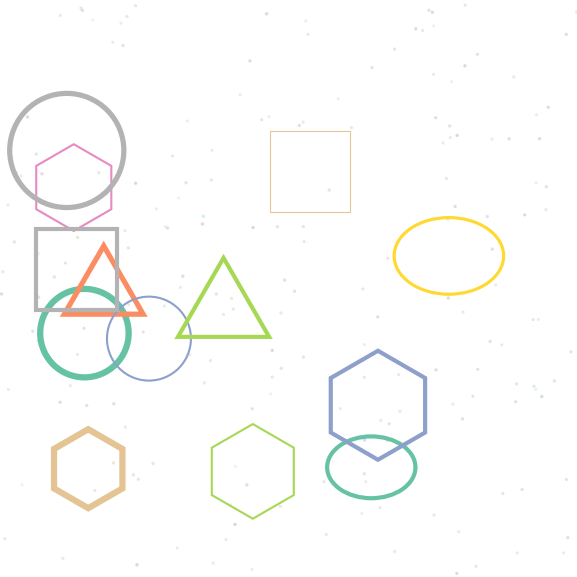[{"shape": "circle", "thickness": 3, "radius": 0.38, "center": [0.146, 0.422]}, {"shape": "oval", "thickness": 2, "radius": 0.38, "center": [0.643, 0.19]}, {"shape": "triangle", "thickness": 2.5, "radius": 0.39, "center": [0.18, 0.494]}, {"shape": "circle", "thickness": 1, "radius": 0.36, "center": [0.258, 0.413]}, {"shape": "hexagon", "thickness": 2, "radius": 0.47, "center": [0.654, 0.297]}, {"shape": "hexagon", "thickness": 1, "radius": 0.38, "center": [0.128, 0.674]}, {"shape": "hexagon", "thickness": 1, "radius": 0.41, "center": [0.438, 0.183]}, {"shape": "triangle", "thickness": 2, "radius": 0.46, "center": [0.387, 0.461]}, {"shape": "oval", "thickness": 1.5, "radius": 0.47, "center": [0.777, 0.556]}, {"shape": "hexagon", "thickness": 3, "radius": 0.34, "center": [0.153, 0.188]}, {"shape": "square", "thickness": 0.5, "radius": 0.35, "center": [0.536, 0.702]}, {"shape": "square", "thickness": 2, "radius": 0.35, "center": [0.132, 0.532]}, {"shape": "circle", "thickness": 2.5, "radius": 0.49, "center": [0.116, 0.739]}]